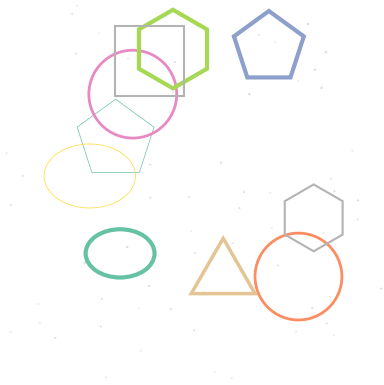[{"shape": "pentagon", "thickness": 0.5, "radius": 0.53, "center": [0.3, 0.637]}, {"shape": "oval", "thickness": 3, "radius": 0.45, "center": [0.312, 0.342]}, {"shape": "circle", "thickness": 2, "radius": 0.56, "center": [0.775, 0.282]}, {"shape": "pentagon", "thickness": 3, "radius": 0.48, "center": [0.698, 0.876]}, {"shape": "circle", "thickness": 2, "radius": 0.57, "center": [0.345, 0.755]}, {"shape": "hexagon", "thickness": 3, "radius": 0.51, "center": [0.449, 0.873]}, {"shape": "oval", "thickness": 0.5, "radius": 0.59, "center": [0.233, 0.543]}, {"shape": "triangle", "thickness": 2.5, "radius": 0.48, "center": [0.58, 0.285]}, {"shape": "hexagon", "thickness": 1.5, "radius": 0.43, "center": [0.815, 0.434]}, {"shape": "square", "thickness": 1.5, "radius": 0.45, "center": [0.389, 0.842]}]